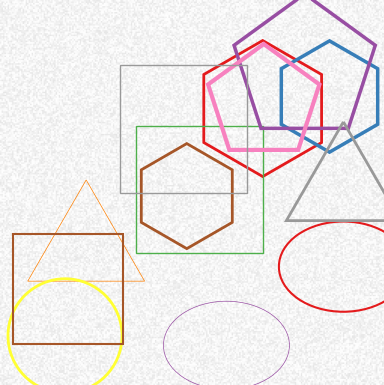[{"shape": "oval", "thickness": 1.5, "radius": 0.84, "center": [0.892, 0.307]}, {"shape": "hexagon", "thickness": 2, "radius": 0.88, "center": [0.682, 0.718]}, {"shape": "hexagon", "thickness": 2.5, "radius": 0.72, "center": [0.856, 0.749]}, {"shape": "square", "thickness": 1, "radius": 0.82, "center": [0.518, 0.507]}, {"shape": "pentagon", "thickness": 2.5, "radius": 0.96, "center": [0.791, 0.823]}, {"shape": "oval", "thickness": 0.5, "radius": 0.82, "center": [0.588, 0.103]}, {"shape": "triangle", "thickness": 0.5, "radius": 0.88, "center": [0.224, 0.357]}, {"shape": "circle", "thickness": 2, "radius": 0.74, "center": [0.169, 0.128]}, {"shape": "hexagon", "thickness": 2, "radius": 0.68, "center": [0.485, 0.491]}, {"shape": "square", "thickness": 1.5, "radius": 0.72, "center": [0.176, 0.25]}, {"shape": "pentagon", "thickness": 3, "radius": 0.76, "center": [0.685, 0.734]}, {"shape": "triangle", "thickness": 2, "radius": 0.85, "center": [0.892, 0.512]}, {"shape": "square", "thickness": 1, "radius": 0.83, "center": [0.477, 0.666]}]